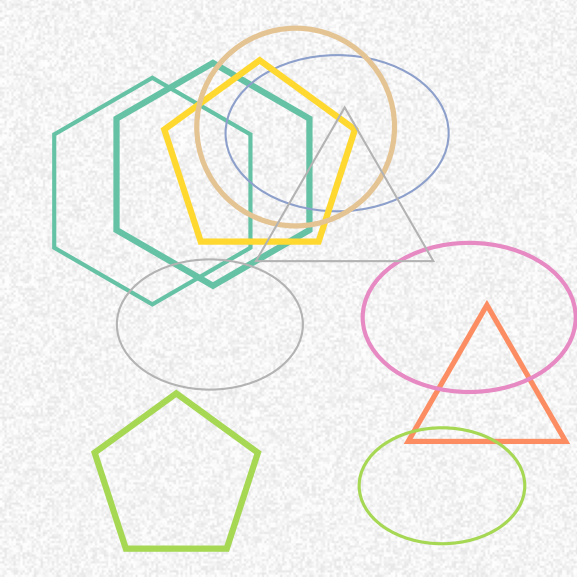[{"shape": "hexagon", "thickness": 2, "radius": 0.98, "center": [0.264, 0.668]}, {"shape": "hexagon", "thickness": 3, "radius": 0.96, "center": [0.369, 0.697]}, {"shape": "triangle", "thickness": 2.5, "radius": 0.79, "center": [0.843, 0.314]}, {"shape": "oval", "thickness": 1, "radius": 0.97, "center": [0.584, 0.768]}, {"shape": "oval", "thickness": 2, "radius": 0.92, "center": [0.812, 0.449]}, {"shape": "oval", "thickness": 1.5, "radius": 0.72, "center": [0.765, 0.158]}, {"shape": "pentagon", "thickness": 3, "radius": 0.74, "center": [0.305, 0.169]}, {"shape": "pentagon", "thickness": 3, "radius": 0.87, "center": [0.45, 0.721]}, {"shape": "circle", "thickness": 2.5, "radius": 0.86, "center": [0.512, 0.779]}, {"shape": "triangle", "thickness": 1, "radius": 0.89, "center": [0.597, 0.636]}, {"shape": "oval", "thickness": 1, "radius": 0.81, "center": [0.363, 0.437]}]